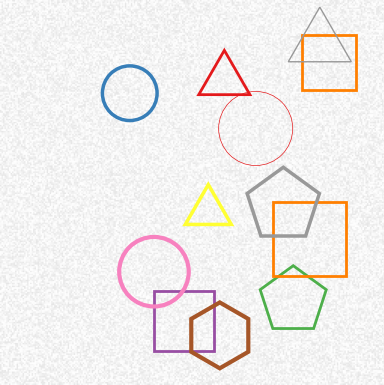[{"shape": "triangle", "thickness": 2, "radius": 0.38, "center": [0.583, 0.793]}, {"shape": "circle", "thickness": 0.5, "radius": 0.48, "center": [0.664, 0.666]}, {"shape": "circle", "thickness": 2.5, "radius": 0.35, "center": [0.337, 0.758]}, {"shape": "pentagon", "thickness": 2, "radius": 0.45, "center": [0.762, 0.22]}, {"shape": "square", "thickness": 2, "radius": 0.39, "center": [0.478, 0.167]}, {"shape": "square", "thickness": 2, "radius": 0.48, "center": [0.804, 0.379]}, {"shape": "square", "thickness": 2, "radius": 0.35, "center": [0.854, 0.837]}, {"shape": "triangle", "thickness": 2.5, "radius": 0.34, "center": [0.541, 0.452]}, {"shape": "hexagon", "thickness": 3, "radius": 0.43, "center": [0.571, 0.129]}, {"shape": "circle", "thickness": 3, "radius": 0.45, "center": [0.4, 0.294]}, {"shape": "pentagon", "thickness": 2.5, "radius": 0.49, "center": [0.736, 0.467]}, {"shape": "triangle", "thickness": 1, "radius": 0.47, "center": [0.831, 0.887]}]